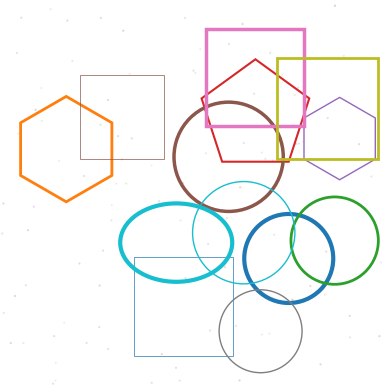[{"shape": "circle", "thickness": 3, "radius": 0.58, "center": [0.75, 0.329]}, {"shape": "square", "thickness": 0.5, "radius": 0.64, "center": [0.477, 0.203]}, {"shape": "hexagon", "thickness": 2, "radius": 0.68, "center": [0.172, 0.613]}, {"shape": "circle", "thickness": 2, "radius": 0.57, "center": [0.869, 0.375]}, {"shape": "pentagon", "thickness": 1.5, "radius": 0.74, "center": [0.663, 0.699]}, {"shape": "hexagon", "thickness": 1, "radius": 0.53, "center": [0.882, 0.64]}, {"shape": "square", "thickness": 0.5, "radius": 0.54, "center": [0.317, 0.696]}, {"shape": "circle", "thickness": 2.5, "radius": 0.71, "center": [0.594, 0.593]}, {"shape": "square", "thickness": 2.5, "radius": 0.63, "center": [0.662, 0.799]}, {"shape": "circle", "thickness": 1, "radius": 0.54, "center": [0.677, 0.14]}, {"shape": "square", "thickness": 2, "radius": 0.65, "center": [0.851, 0.719]}, {"shape": "circle", "thickness": 1, "radius": 0.66, "center": [0.633, 0.396]}, {"shape": "oval", "thickness": 3, "radius": 0.73, "center": [0.458, 0.37]}]